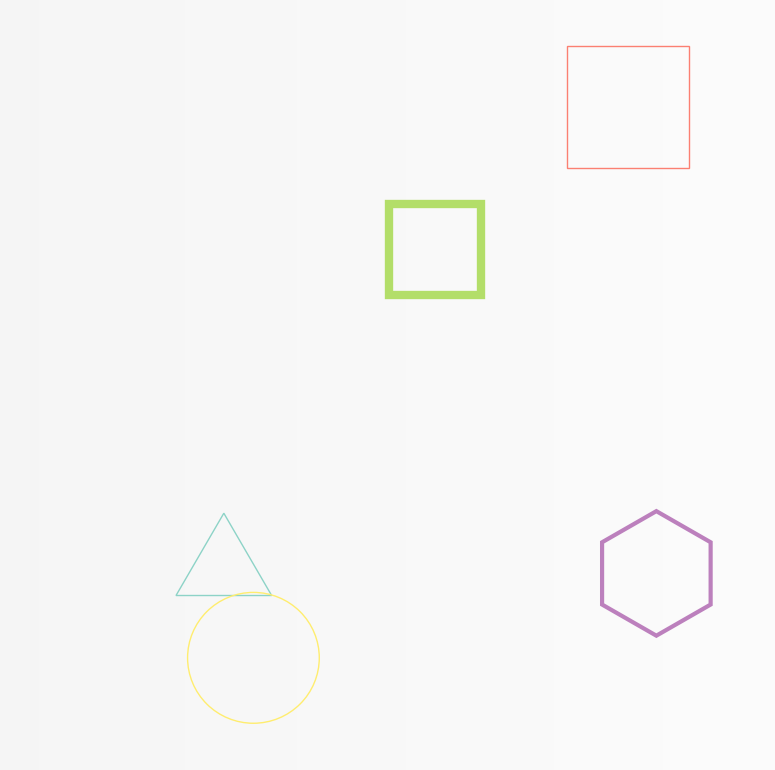[{"shape": "triangle", "thickness": 0.5, "radius": 0.36, "center": [0.289, 0.262]}, {"shape": "square", "thickness": 0.5, "radius": 0.4, "center": [0.81, 0.861]}, {"shape": "square", "thickness": 3, "radius": 0.29, "center": [0.561, 0.676]}, {"shape": "hexagon", "thickness": 1.5, "radius": 0.4, "center": [0.847, 0.255]}, {"shape": "circle", "thickness": 0.5, "radius": 0.42, "center": [0.327, 0.146]}]